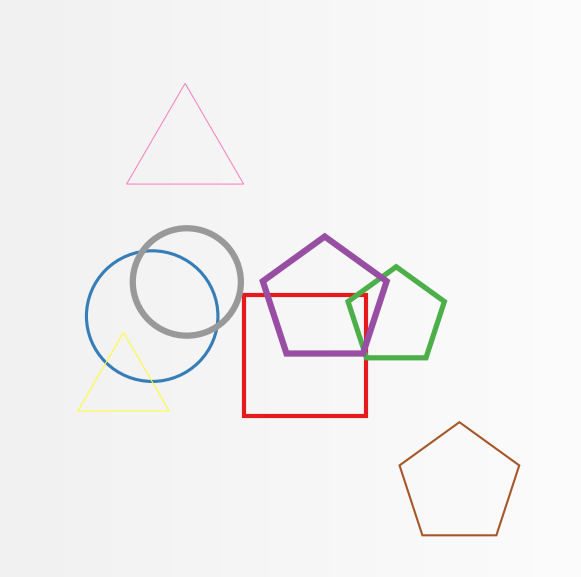[{"shape": "square", "thickness": 2, "radius": 0.52, "center": [0.525, 0.383]}, {"shape": "circle", "thickness": 1.5, "radius": 0.57, "center": [0.262, 0.452]}, {"shape": "pentagon", "thickness": 2.5, "radius": 0.44, "center": [0.682, 0.45]}, {"shape": "pentagon", "thickness": 3, "radius": 0.56, "center": [0.559, 0.478]}, {"shape": "triangle", "thickness": 0.5, "radius": 0.45, "center": [0.213, 0.333]}, {"shape": "pentagon", "thickness": 1, "radius": 0.54, "center": [0.79, 0.16]}, {"shape": "triangle", "thickness": 0.5, "radius": 0.58, "center": [0.318, 0.739]}, {"shape": "circle", "thickness": 3, "radius": 0.46, "center": [0.321, 0.511]}]